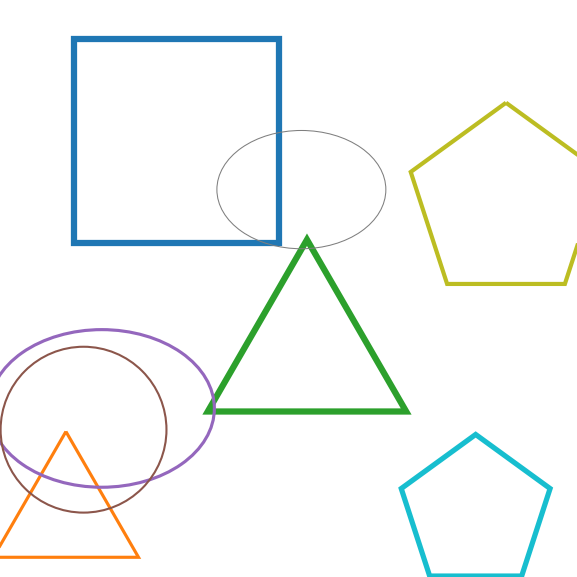[{"shape": "square", "thickness": 3, "radius": 0.89, "center": [0.305, 0.755]}, {"shape": "triangle", "thickness": 1.5, "radius": 0.73, "center": [0.114, 0.107]}, {"shape": "triangle", "thickness": 3, "radius": 0.99, "center": [0.532, 0.386]}, {"shape": "oval", "thickness": 1.5, "radius": 0.97, "center": [0.176, 0.292]}, {"shape": "circle", "thickness": 1, "radius": 0.72, "center": [0.145, 0.255]}, {"shape": "oval", "thickness": 0.5, "radius": 0.73, "center": [0.522, 0.671]}, {"shape": "pentagon", "thickness": 2, "radius": 0.87, "center": [0.876, 0.648]}, {"shape": "pentagon", "thickness": 2.5, "radius": 0.68, "center": [0.824, 0.111]}]